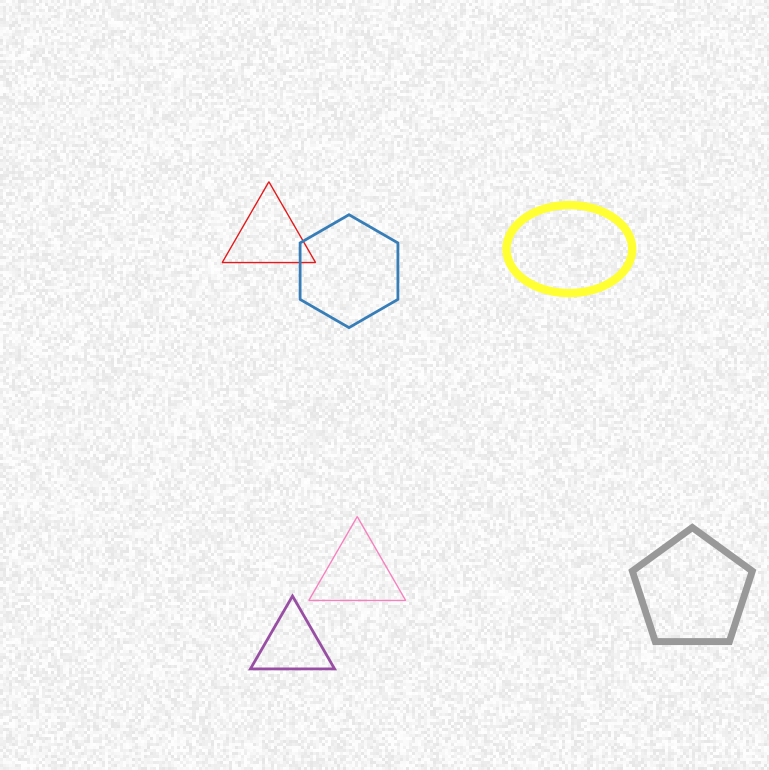[{"shape": "triangle", "thickness": 0.5, "radius": 0.35, "center": [0.349, 0.694]}, {"shape": "hexagon", "thickness": 1, "radius": 0.37, "center": [0.453, 0.648]}, {"shape": "triangle", "thickness": 1, "radius": 0.32, "center": [0.38, 0.163]}, {"shape": "oval", "thickness": 3, "radius": 0.41, "center": [0.739, 0.677]}, {"shape": "triangle", "thickness": 0.5, "radius": 0.36, "center": [0.464, 0.256]}, {"shape": "pentagon", "thickness": 2.5, "radius": 0.41, "center": [0.899, 0.233]}]